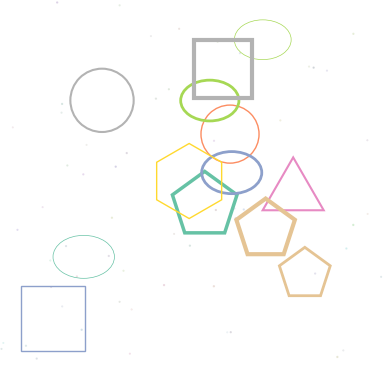[{"shape": "pentagon", "thickness": 2.5, "radius": 0.44, "center": [0.532, 0.467]}, {"shape": "oval", "thickness": 0.5, "radius": 0.4, "center": [0.217, 0.333]}, {"shape": "circle", "thickness": 1, "radius": 0.38, "center": [0.597, 0.652]}, {"shape": "square", "thickness": 1, "radius": 0.42, "center": [0.138, 0.173]}, {"shape": "oval", "thickness": 2, "radius": 0.39, "center": [0.602, 0.552]}, {"shape": "triangle", "thickness": 1.5, "radius": 0.46, "center": [0.762, 0.5]}, {"shape": "oval", "thickness": 2, "radius": 0.38, "center": [0.545, 0.739]}, {"shape": "oval", "thickness": 0.5, "radius": 0.37, "center": [0.682, 0.897]}, {"shape": "hexagon", "thickness": 1, "radius": 0.49, "center": [0.491, 0.53]}, {"shape": "pentagon", "thickness": 3, "radius": 0.4, "center": [0.69, 0.404]}, {"shape": "pentagon", "thickness": 2, "radius": 0.35, "center": [0.792, 0.288]}, {"shape": "circle", "thickness": 1.5, "radius": 0.41, "center": [0.265, 0.739]}, {"shape": "square", "thickness": 3, "radius": 0.38, "center": [0.579, 0.82]}]